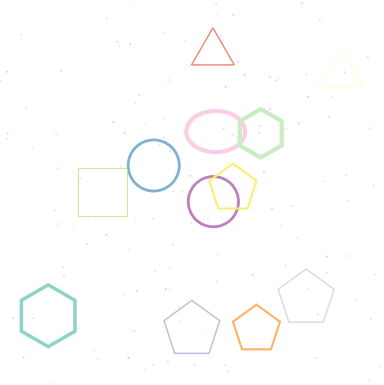[{"shape": "hexagon", "thickness": 2.5, "radius": 0.4, "center": [0.125, 0.18]}, {"shape": "triangle", "thickness": 0.5, "radius": 0.33, "center": [0.887, 0.807]}, {"shape": "pentagon", "thickness": 1, "radius": 0.38, "center": [0.498, 0.144]}, {"shape": "triangle", "thickness": 1, "radius": 0.32, "center": [0.553, 0.863]}, {"shape": "circle", "thickness": 2, "radius": 0.33, "center": [0.399, 0.57]}, {"shape": "pentagon", "thickness": 1.5, "radius": 0.32, "center": [0.666, 0.145]}, {"shape": "square", "thickness": 0.5, "radius": 0.32, "center": [0.266, 0.501]}, {"shape": "oval", "thickness": 3, "radius": 0.38, "center": [0.56, 0.658]}, {"shape": "pentagon", "thickness": 1, "radius": 0.38, "center": [0.795, 0.225]}, {"shape": "circle", "thickness": 2, "radius": 0.33, "center": [0.554, 0.476]}, {"shape": "hexagon", "thickness": 3, "radius": 0.31, "center": [0.677, 0.654]}, {"shape": "pentagon", "thickness": 1.5, "radius": 0.32, "center": [0.605, 0.51]}]